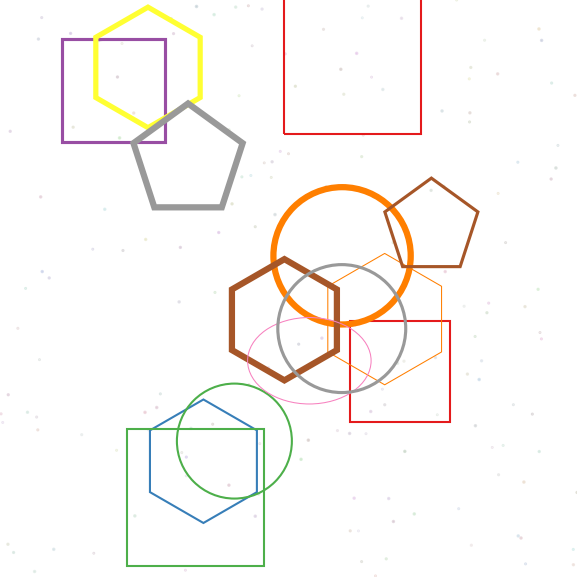[{"shape": "square", "thickness": 1, "radius": 0.59, "center": [0.611, 0.886]}, {"shape": "square", "thickness": 1, "radius": 0.44, "center": [0.693, 0.355]}, {"shape": "hexagon", "thickness": 1, "radius": 0.53, "center": [0.352, 0.2]}, {"shape": "circle", "thickness": 1, "radius": 0.5, "center": [0.406, 0.235]}, {"shape": "square", "thickness": 1, "radius": 0.59, "center": [0.338, 0.138]}, {"shape": "square", "thickness": 1.5, "radius": 0.45, "center": [0.197, 0.843]}, {"shape": "circle", "thickness": 3, "radius": 0.59, "center": [0.592, 0.556]}, {"shape": "hexagon", "thickness": 0.5, "radius": 0.57, "center": [0.666, 0.447]}, {"shape": "hexagon", "thickness": 2.5, "radius": 0.52, "center": [0.256, 0.882]}, {"shape": "hexagon", "thickness": 3, "radius": 0.52, "center": [0.492, 0.445]}, {"shape": "pentagon", "thickness": 1.5, "radius": 0.42, "center": [0.747, 0.606]}, {"shape": "oval", "thickness": 0.5, "radius": 0.53, "center": [0.536, 0.374]}, {"shape": "pentagon", "thickness": 3, "radius": 0.5, "center": [0.326, 0.721]}, {"shape": "circle", "thickness": 1.5, "radius": 0.55, "center": [0.592, 0.43]}]